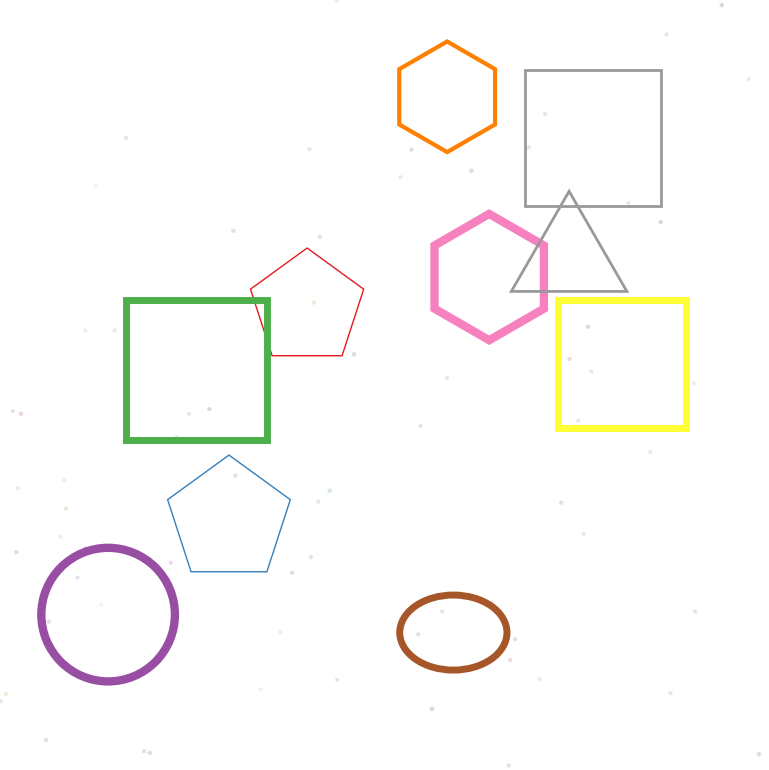[{"shape": "pentagon", "thickness": 0.5, "radius": 0.39, "center": [0.399, 0.601]}, {"shape": "pentagon", "thickness": 0.5, "radius": 0.42, "center": [0.297, 0.325]}, {"shape": "square", "thickness": 2.5, "radius": 0.46, "center": [0.255, 0.519]}, {"shape": "circle", "thickness": 3, "radius": 0.43, "center": [0.14, 0.202]}, {"shape": "hexagon", "thickness": 1.5, "radius": 0.36, "center": [0.581, 0.874]}, {"shape": "square", "thickness": 2.5, "radius": 0.41, "center": [0.808, 0.527]}, {"shape": "oval", "thickness": 2.5, "radius": 0.35, "center": [0.589, 0.178]}, {"shape": "hexagon", "thickness": 3, "radius": 0.41, "center": [0.635, 0.64]}, {"shape": "square", "thickness": 1, "radius": 0.44, "center": [0.77, 0.821]}, {"shape": "triangle", "thickness": 1, "radius": 0.43, "center": [0.739, 0.665]}]